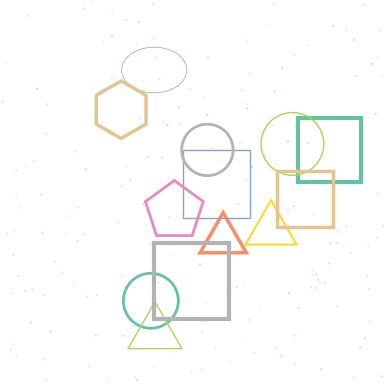[{"shape": "square", "thickness": 3, "radius": 0.41, "center": [0.856, 0.61]}, {"shape": "circle", "thickness": 2, "radius": 0.36, "center": [0.392, 0.219]}, {"shape": "triangle", "thickness": 2.5, "radius": 0.35, "center": [0.58, 0.378]}, {"shape": "square", "thickness": 1, "radius": 0.44, "center": [0.562, 0.523]}, {"shape": "oval", "thickness": 0.5, "radius": 0.42, "center": [0.401, 0.818]}, {"shape": "pentagon", "thickness": 2, "radius": 0.39, "center": [0.453, 0.452]}, {"shape": "circle", "thickness": 1, "radius": 0.41, "center": [0.759, 0.626]}, {"shape": "triangle", "thickness": 1, "radius": 0.41, "center": [0.403, 0.135]}, {"shape": "triangle", "thickness": 1.5, "radius": 0.38, "center": [0.704, 0.403]}, {"shape": "hexagon", "thickness": 2.5, "radius": 0.37, "center": [0.315, 0.715]}, {"shape": "square", "thickness": 2.5, "radius": 0.36, "center": [0.791, 0.484]}, {"shape": "circle", "thickness": 2, "radius": 0.33, "center": [0.539, 0.611]}, {"shape": "square", "thickness": 3, "radius": 0.49, "center": [0.497, 0.271]}]